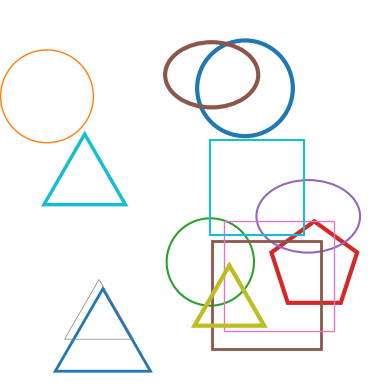[{"shape": "circle", "thickness": 3, "radius": 0.62, "center": [0.636, 0.771]}, {"shape": "triangle", "thickness": 2, "radius": 0.71, "center": [0.267, 0.107]}, {"shape": "circle", "thickness": 1, "radius": 0.6, "center": [0.122, 0.75]}, {"shape": "circle", "thickness": 1.5, "radius": 0.57, "center": [0.546, 0.32]}, {"shape": "pentagon", "thickness": 3, "radius": 0.59, "center": [0.816, 0.308]}, {"shape": "oval", "thickness": 1.5, "radius": 0.67, "center": [0.801, 0.438]}, {"shape": "oval", "thickness": 3, "radius": 0.6, "center": [0.55, 0.806]}, {"shape": "square", "thickness": 2, "radius": 0.71, "center": [0.693, 0.234]}, {"shape": "square", "thickness": 1, "radius": 0.71, "center": [0.724, 0.283]}, {"shape": "triangle", "thickness": 0.5, "radius": 0.52, "center": [0.257, 0.171]}, {"shape": "triangle", "thickness": 3, "radius": 0.52, "center": [0.596, 0.206]}, {"shape": "square", "thickness": 1.5, "radius": 0.61, "center": [0.668, 0.513]}, {"shape": "triangle", "thickness": 2.5, "radius": 0.61, "center": [0.22, 0.53]}]